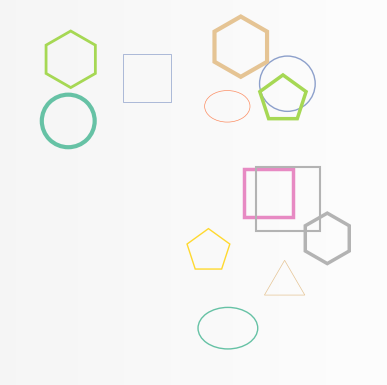[{"shape": "circle", "thickness": 3, "radius": 0.34, "center": [0.176, 0.686]}, {"shape": "oval", "thickness": 1, "radius": 0.39, "center": [0.588, 0.148]}, {"shape": "oval", "thickness": 0.5, "radius": 0.29, "center": [0.587, 0.724]}, {"shape": "circle", "thickness": 1, "radius": 0.36, "center": [0.742, 0.783]}, {"shape": "square", "thickness": 0.5, "radius": 0.31, "center": [0.38, 0.798]}, {"shape": "square", "thickness": 2.5, "radius": 0.32, "center": [0.692, 0.499]}, {"shape": "pentagon", "thickness": 2.5, "radius": 0.31, "center": [0.73, 0.743]}, {"shape": "hexagon", "thickness": 2, "radius": 0.37, "center": [0.182, 0.846]}, {"shape": "pentagon", "thickness": 1, "radius": 0.29, "center": [0.538, 0.348]}, {"shape": "triangle", "thickness": 0.5, "radius": 0.3, "center": [0.734, 0.264]}, {"shape": "hexagon", "thickness": 3, "radius": 0.39, "center": [0.621, 0.879]}, {"shape": "square", "thickness": 1.5, "radius": 0.41, "center": [0.743, 0.483]}, {"shape": "hexagon", "thickness": 2.5, "radius": 0.33, "center": [0.845, 0.381]}]